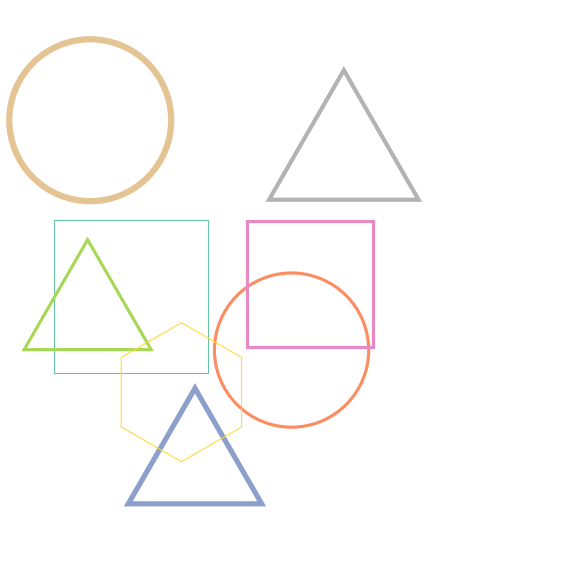[{"shape": "square", "thickness": 0.5, "radius": 0.66, "center": [0.227, 0.486]}, {"shape": "circle", "thickness": 1.5, "radius": 0.67, "center": [0.505, 0.393]}, {"shape": "triangle", "thickness": 2.5, "radius": 0.67, "center": [0.338, 0.193]}, {"shape": "square", "thickness": 1.5, "radius": 0.54, "center": [0.536, 0.508]}, {"shape": "triangle", "thickness": 1.5, "radius": 0.63, "center": [0.152, 0.457]}, {"shape": "hexagon", "thickness": 0.5, "radius": 0.6, "center": [0.314, 0.32]}, {"shape": "circle", "thickness": 3, "radius": 0.7, "center": [0.156, 0.791]}, {"shape": "triangle", "thickness": 2, "radius": 0.75, "center": [0.595, 0.728]}]